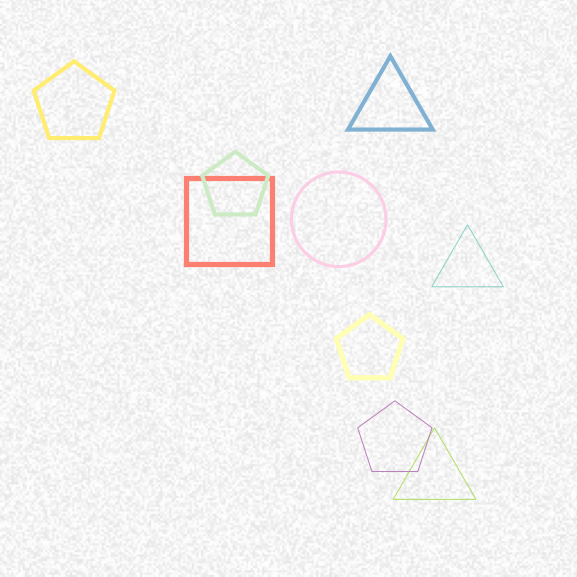[{"shape": "triangle", "thickness": 0.5, "radius": 0.36, "center": [0.81, 0.538]}, {"shape": "pentagon", "thickness": 2.5, "radius": 0.3, "center": [0.64, 0.394]}, {"shape": "square", "thickness": 2.5, "radius": 0.37, "center": [0.396, 0.617]}, {"shape": "triangle", "thickness": 2, "radius": 0.42, "center": [0.676, 0.817]}, {"shape": "triangle", "thickness": 0.5, "radius": 0.41, "center": [0.752, 0.176]}, {"shape": "circle", "thickness": 1.5, "radius": 0.41, "center": [0.587, 0.619]}, {"shape": "pentagon", "thickness": 0.5, "radius": 0.34, "center": [0.684, 0.237]}, {"shape": "pentagon", "thickness": 2, "radius": 0.3, "center": [0.407, 0.676]}, {"shape": "pentagon", "thickness": 2, "radius": 0.37, "center": [0.128, 0.82]}]